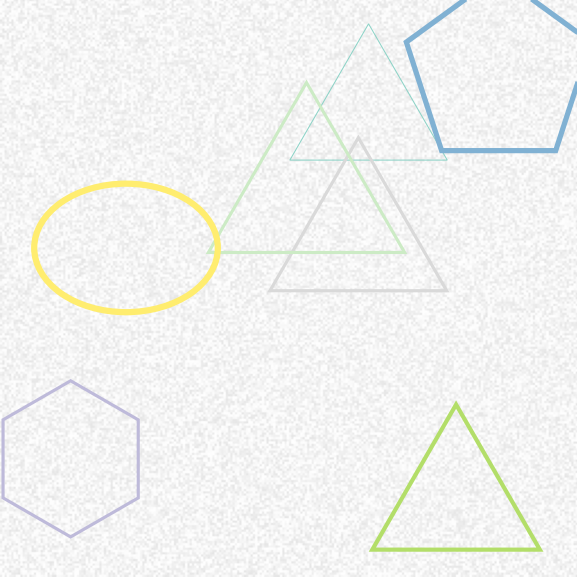[{"shape": "triangle", "thickness": 0.5, "radius": 0.79, "center": [0.638, 0.801]}, {"shape": "hexagon", "thickness": 1.5, "radius": 0.68, "center": [0.122, 0.205]}, {"shape": "pentagon", "thickness": 2.5, "radius": 0.84, "center": [0.863, 0.874]}, {"shape": "triangle", "thickness": 2, "radius": 0.84, "center": [0.79, 0.131]}, {"shape": "triangle", "thickness": 1.5, "radius": 0.88, "center": [0.62, 0.584]}, {"shape": "triangle", "thickness": 1.5, "radius": 0.98, "center": [0.531, 0.66]}, {"shape": "oval", "thickness": 3, "radius": 0.79, "center": [0.218, 0.57]}]